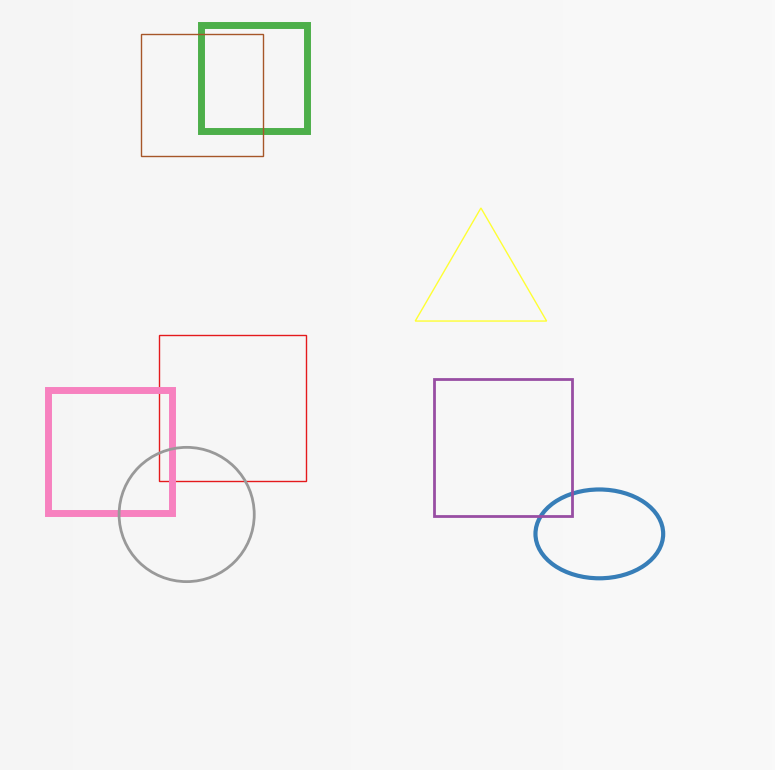[{"shape": "square", "thickness": 0.5, "radius": 0.47, "center": [0.3, 0.47]}, {"shape": "oval", "thickness": 1.5, "radius": 0.41, "center": [0.773, 0.307]}, {"shape": "square", "thickness": 2.5, "radius": 0.34, "center": [0.328, 0.899]}, {"shape": "square", "thickness": 1, "radius": 0.44, "center": [0.649, 0.418]}, {"shape": "triangle", "thickness": 0.5, "radius": 0.49, "center": [0.621, 0.632]}, {"shape": "square", "thickness": 0.5, "radius": 0.39, "center": [0.26, 0.877]}, {"shape": "square", "thickness": 2.5, "radius": 0.4, "center": [0.141, 0.414]}, {"shape": "circle", "thickness": 1, "radius": 0.44, "center": [0.241, 0.332]}]